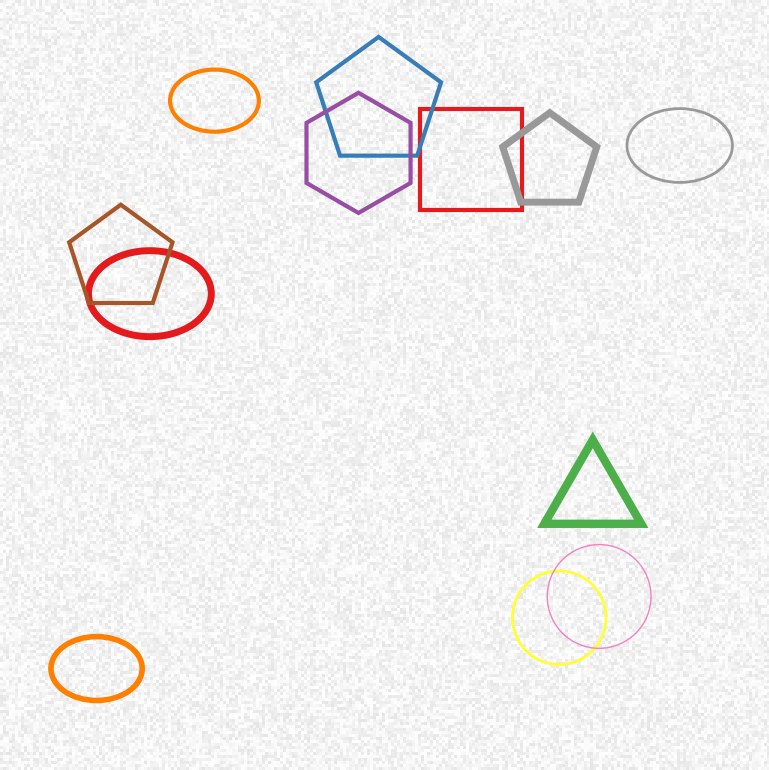[{"shape": "oval", "thickness": 2.5, "radius": 0.4, "center": [0.195, 0.619]}, {"shape": "square", "thickness": 1.5, "radius": 0.33, "center": [0.612, 0.793]}, {"shape": "pentagon", "thickness": 1.5, "radius": 0.43, "center": [0.492, 0.867]}, {"shape": "triangle", "thickness": 3, "radius": 0.36, "center": [0.77, 0.356]}, {"shape": "hexagon", "thickness": 1.5, "radius": 0.39, "center": [0.466, 0.801]}, {"shape": "oval", "thickness": 1.5, "radius": 0.29, "center": [0.279, 0.869]}, {"shape": "oval", "thickness": 2, "radius": 0.3, "center": [0.125, 0.132]}, {"shape": "circle", "thickness": 1, "radius": 0.3, "center": [0.726, 0.198]}, {"shape": "pentagon", "thickness": 1.5, "radius": 0.35, "center": [0.157, 0.664]}, {"shape": "circle", "thickness": 0.5, "radius": 0.34, "center": [0.778, 0.225]}, {"shape": "oval", "thickness": 1, "radius": 0.34, "center": [0.883, 0.811]}, {"shape": "pentagon", "thickness": 2.5, "radius": 0.32, "center": [0.714, 0.789]}]